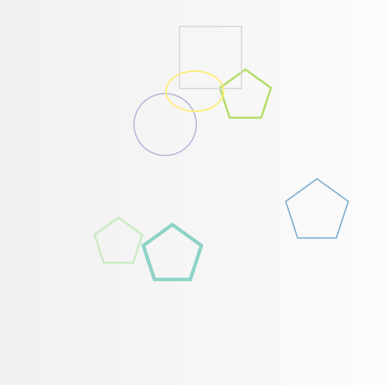[{"shape": "pentagon", "thickness": 2.5, "radius": 0.39, "center": [0.445, 0.338]}, {"shape": "circle", "thickness": 1, "radius": 0.4, "center": [0.426, 0.677]}, {"shape": "pentagon", "thickness": 1, "radius": 0.42, "center": [0.818, 0.451]}, {"shape": "pentagon", "thickness": 1.5, "radius": 0.35, "center": [0.633, 0.75]}, {"shape": "square", "thickness": 1, "radius": 0.4, "center": [0.542, 0.851]}, {"shape": "pentagon", "thickness": 1.5, "radius": 0.32, "center": [0.306, 0.37]}, {"shape": "oval", "thickness": 1, "radius": 0.37, "center": [0.503, 0.763]}]